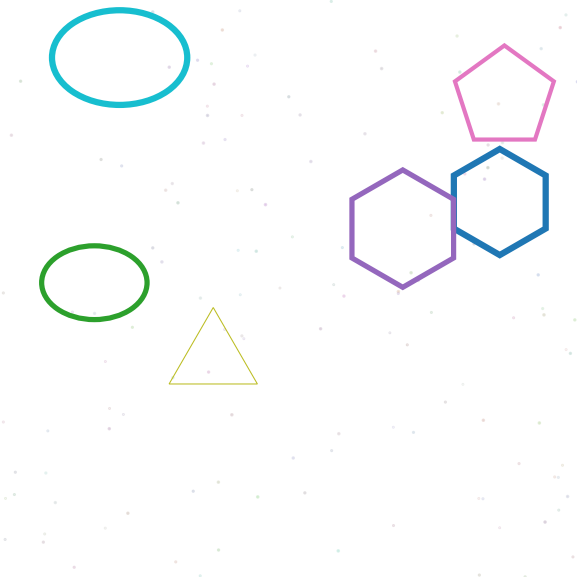[{"shape": "hexagon", "thickness": 3, "radius": 0.46, "center": [0.865, 0.649]}, {"shape": "oval", "thickness": 2.5, "radius": 0.46, "center": [0.163, 0.51]}, {"shape": "hexagon", "thickness": 2.5, "radius": 0.51, "center": [0.697, 0.603]}, {"shape": "pentagon", "thickness": 2, "radius": 0.45, "center": [0.873, 0.83]}, {"shape": "triangle", "thickness": 0.5, "radius": 0.44, "center": [0.369, 0.378]}, {"shape": "oval", "thickness": 3, "radius": 0.59, "center": [0.207, 0.899]}]